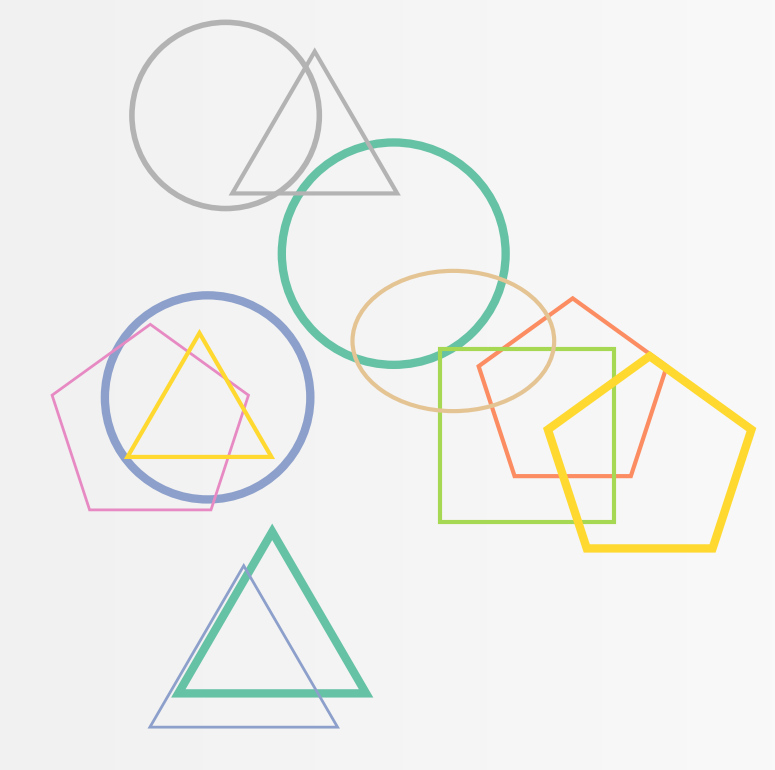[{"shape": "circle", "thickness": 3, "radius": 0.72, "center": [0.508, 0.671]}, {"shape": "triangle", "thickness": 3, "radius": 0.7, "center": [0.351, 0.169]}, {"shape": "pentagon", "thickness": 1.5, "radius": 0.64, "center": [0.739, 0.485]}, {"shape": "circle", "thickness": 3, "radius": 0.66, "center": [0.268, 0.484]}, {"shape": "triangle", "thickness": 1, "radius": 0.7, "center": [0.314, 0.126]}, {"shape": "pentagon", "thickness": 1, "radius": 0.67, "center": [0.194, 0.446]}, {"shape": "square", "thickness": 1.5, "radius": 0.56, "center": [0.68, 0.435]}, {"shape": "pentagon", "thickness": 3, "radius": 0.69, "center": [0.838, 0.399]}, {"shape": "triangle", "thickness": 1.5, "radius": 0.54, "center": [0.257, 0.46]}, {"shape": "oval", "thickness": 1.5, "radius": 0.65, "center": [0.585, 0.557]}, {"shape": "triangle", "thickness": 1.5, "radius": 0.61, "center": [0.406, 0.81]}, {"shape": "circle", "thickness": 2, "radius": 0.6, "center": [0.291, 0.85]}]